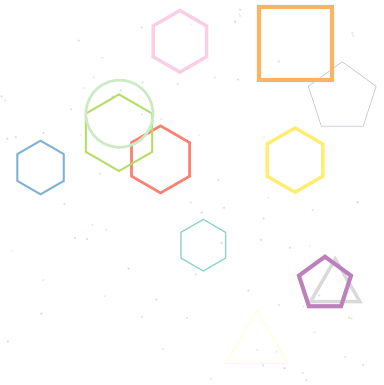[{"shape": "hexagon", "thickness": 1, "radius": 0.33, "center": [0.528, 0.363]}, {"shape": "triangle", "thickness": 0.5, "radius": 0.46, "center": [0.667, 0.102]}, {"shape": "pentagon", "thickness": 0.5, "radius": 0.46, "center": [0.889, 0.747]}, {"shape": "hexagon", "thickness": 2, "radius": 0.44, "center": [0.417, 0.586]}, {"shape": "hexagon", "thickness": 1.5, "radius": 0.35, "center": [0.105, 0.565]}, {"shape": "square", "thickness": 3, "radius": 0.47, "center": [0.768, 0.887]}, {"shape": "hexagon", "thickness": 1.5, "radius": 0.5, "center": [0.309, 0.655]}, {"shape": "hexagon", "thickness": 2.5, "radius": 0.4, "center": [0.467, 0.893]}, {"shape": "triangle", "thickness": 2.5, "radius": 0.37, "center": [0.871, 0.254]}, {"shape": "pentagon", "thickness": 3, "radius": 0.36, "center": [0.844, 0.262]}, {"shape": "circle", "thickness": 2, "radius": 0.44, "center": [0.31, 0.705]}, {"shape": "hexagon", "thickness": 2.5, "radius": 0.42, "center": [0.766, 0.584]}]